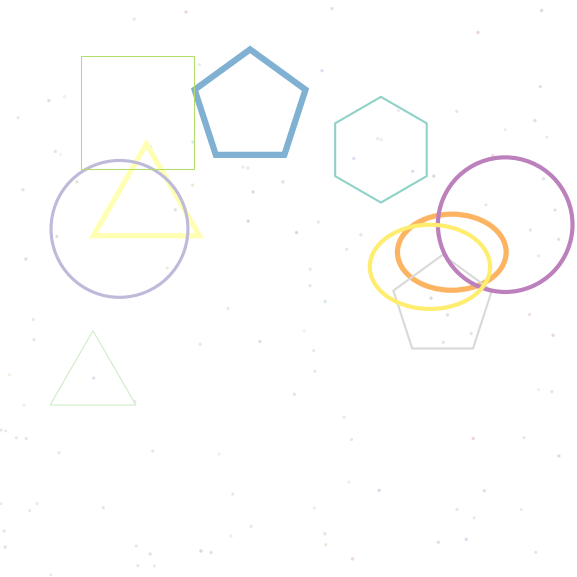[{"shape": "hexagon", "thickness": 1, "radius": 0.46, "center": [0.66, 0.74]}, {"shape": "triangle", "thickness": 2.5, "radius": 0.53, "center": [0.254, 0.644]}, {"shape": "circle", "thickness": 1.5, "radius": 0.59, "center": [0.207, 0.603]}, {"shape": "pentagon", "thickness": 3, "radius": 0.5, "center": [0.433, 0.813]}, {"shape": "oval", "thickness": 2.5, "radius": 0.47, "center": [0.782, 0.562]}, {"shape": "square", "thickness": 0.5, "radius": 0.49, "center": [0.237, 0.805]}, {"shape": "pentagon", "thickness": 1, "radius": 0.45, "center": [0.766, 0.468]}, {"shape": "circle", "thickness": 2, "radius": 0.58, "center": [0.875, 0.61]}, {"shape": "triangle", "thickness": 0.5, "radius": 0.43, "center": [0.161, 0.341]}, {"shape": "oval", "thickness": 2, "radius": 0.52, "center": [0.745, 0.537]}]